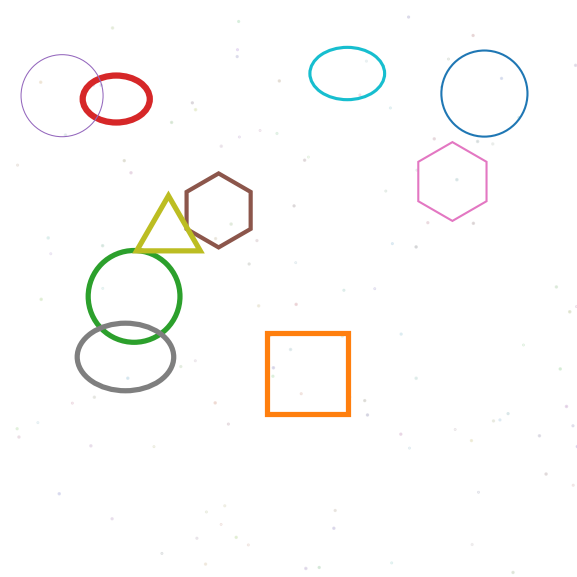[{"shape": "circle", "thickness": 1, "radius": 0.37, "center": [0.839, 0.837]}, {"shape": "square", "thickness": 2.5, "radius": 0.35, "center": [0.532, 0.352]}, {"shape": "circle", "thickness": 2.5, "radius": 0.4, "center": [0.232, 0.486]}, {"shape": "oval", "thickness": 3, "radius": 0.29, "center": [0.201, 0.828]}, {"shape": "circle", "thickness": 0.5, "radius": 0.36, "center": [0.107, 0.833]}, {"shape": "hexagon", "thickness": 2, "radius": 0.32, "center": [0.379, 0.635]}, {"shape": "hexagon", "thickness": 1, "radius": 0.34, "center": [0.783, 0.685]}, {"shape": "oval", "thickness": 2.5, "radius": 0.42, "center": [0.217, 0.381]}, {"shape": "triangle", "thickness": 2.5, "radius": 0.32, "center": [0.292, 0.597]}, {"shape": "oval", "thickness": 1.5, "radius": 0.32, "center": [0.601, 0.872]}]